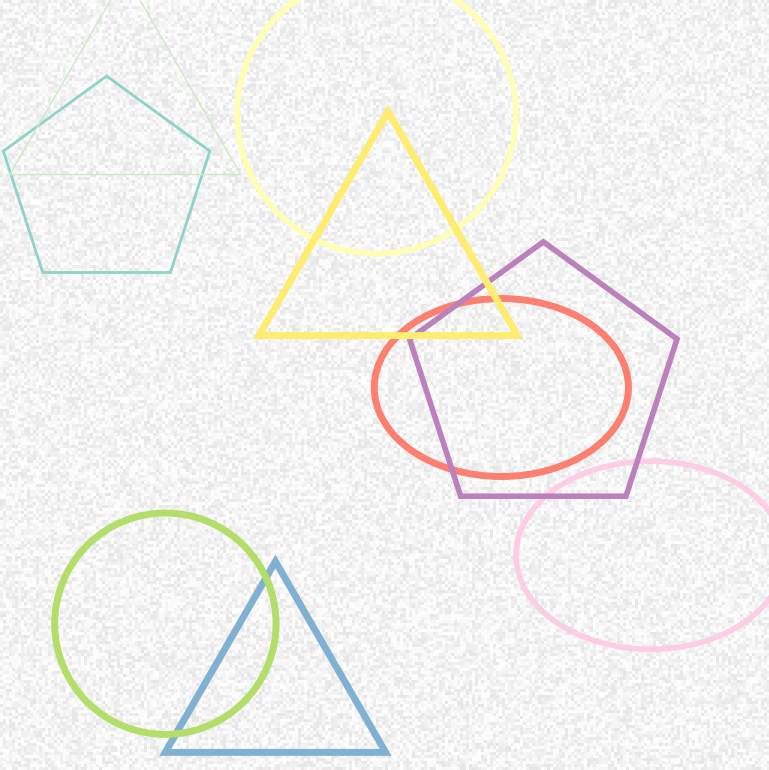[{"shape": "pentagon", "thickness": 1, "radius": 0.7, "center": [0.138, 0.76]}, {"shape": "circle", "thickness": 2, "radius": 0.91, "center": [0.489, 0.852]}, {"shape": "oval", "thickness": 2.5, "radius": 0.83, "center": [0.651, 0.497]}, {"shape": "triangle", "thickness": 2.5, "radius": 0.83, "center": [0.358, 0.106]}, {"shape": "circle", "thickness": 2.5, "radius": 0.72, "center": [0.215, 0.19]}, {"shape": "oval", "thickness": 2, "radius": 0.87, "center": [0.845, 0.279]}, {"shape": "pentagon", "thickness": 2, "radius": 0.91, "center": [0.706, 0.503]}, {"shape": "triangle", "thickness": 0.5, "radius": 0.87, "center": [0.163, 0.86]}, {"shape": "triangle", "thickness": 2.5, "radius": 0.97, "center": [0.504, 0.661]}]